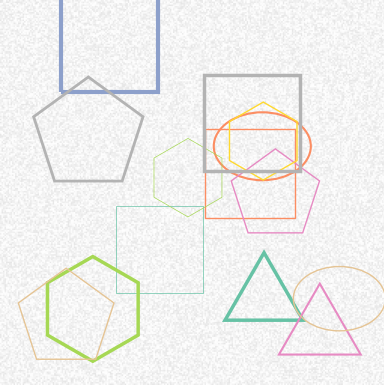[{"shape": "triangle", "thickness": 2.5, "radius": 0.58, "center": [0.686, 0.227]}, {"shape": "square", "thickness": 0.5, "radius": 0.57, "center": [0.415, 0.352]}, {"shape": "oval", "thickness": 1.5, "radius": 0.63, "center": [0.681, 0.62]}, {"shape": "square", "thickness": 1, "radius": 0.58, "center": [0.649, 0.549]}, {"shape": "square", "thickness": 3, "radius": 0.63, "center": [0.285, 0.885]}, {"shape": "triangle", "thickness": 1.5, "radius": 0.61, "center": [0.831, 0.14]}, {"shape": "pentagon", "thickness": 1, "radius": 0.6, "center": [0.715, 0.493]}, {"shape": "hexagon", "thickness": 0.5, "radius": 0.51, "center": [0.488, 0.539]}, {"shape": "hexagon", "thickness": 2.5, "radius": 0.68, "center": [0.241, 0.198]}, {"shape": "hexagon", "thickness": 1, "radius": 0.51, "center": [0.684, 0.634]}, {"shape": "pentagon", "thickness": 1, "radius": 0.65, "center": [0.172, 0.173]}, {"shape": "oval", "thickness": 1, "radius": 0.6, "center": [0.881, 0.224]}, {"shape": "pentagon", "thickness": 2, "radius": 0.75, "center": [0.229, 0.651]}, {"shape": "square", "thickness": 2.5, "radius": 0.62, "center": [0.655, 0.68]}]